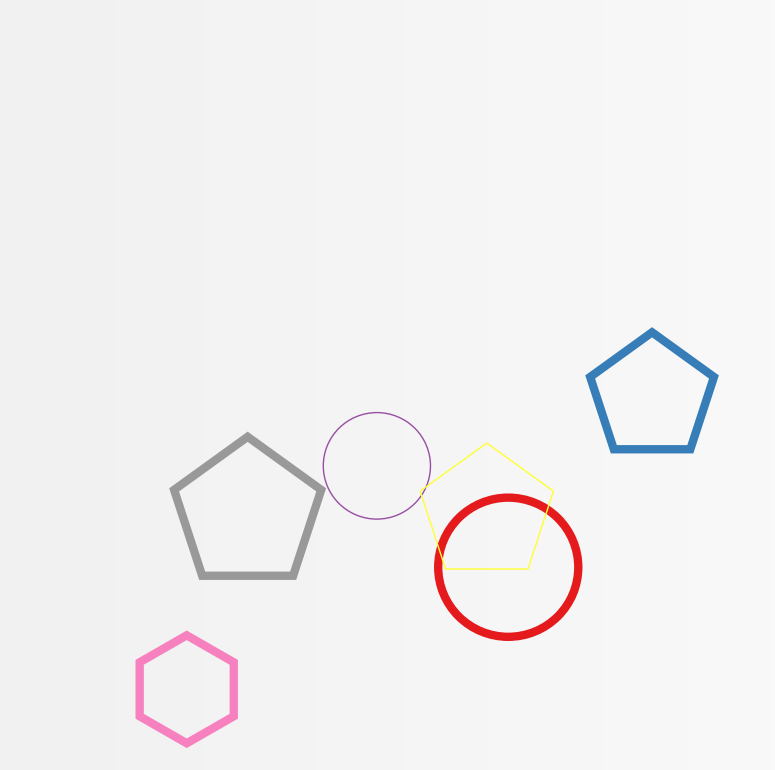[{"shape": "circle", "thickness": 3, "radius": 0.45, "center": [0.656, 0.263]}, {"shape": "pentagon", "thickness": 3, "radius": 0.42, "center": [0.841, 0.484]}, {"shape": "circle", "thickness": 0.5, "radius": 0.35, "center": [0.486, 0.395]}, {"shape": "pentagon", "thickness": 0.5, "radius": 0.45, "center": [0.628, 0.334]}, {"shape": "hexagon", "thickness": 3, "radius": 0.35, "center": [0.241, 0.105]}, {"shape": "pentagon", "thickness": 3, "radius": 0.5, "center": [0.32, 0.333]}]